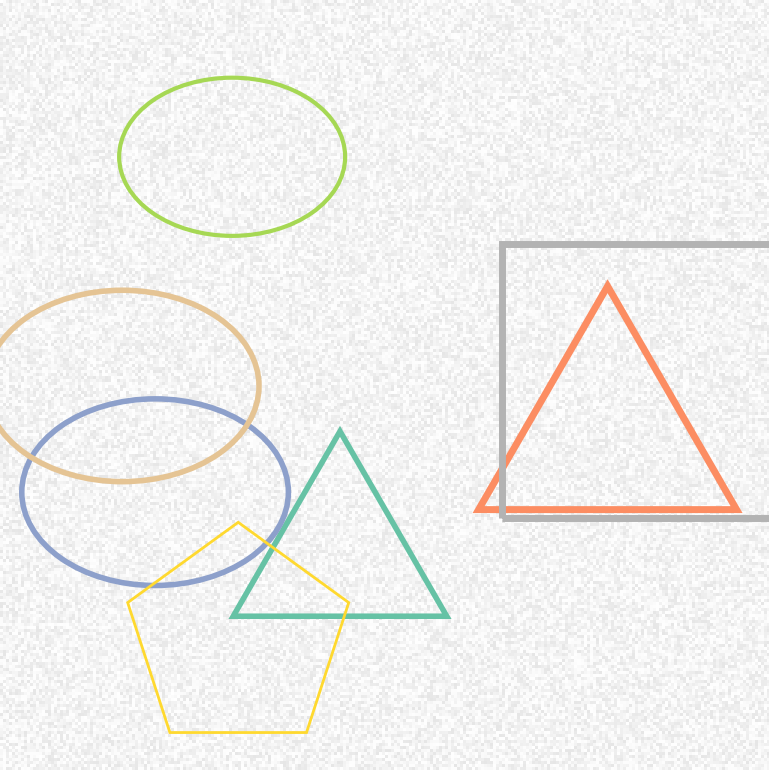[{"shape": "triangle", "thickness": 2, "radius": 0.8, "center": [0.442, 0.28]}, {"shape": "triangle", "thickness": 2.5, "radius": 0.97, "center": [0.789, 0.435]}, {"shape": "oval", "thickness": 2, "radius": 0.87, "center": [0.201, 0.361]}, {"shape": "oval", "thickness": 1.5, "radius": 0.73, "center": [0.301, 0.796]}, {"shape": "pentagon", "thickness": 1, "radius": 0.75, "center": [0.309, 0.171]}, {"shape": "oval", "thickness": 2, "radius": 0.89, "center": [0.159, 0.499]}, {"shape": "square", "thickness": 2.5, "radius": 0.89, "center": [0.83, 0.505]}]